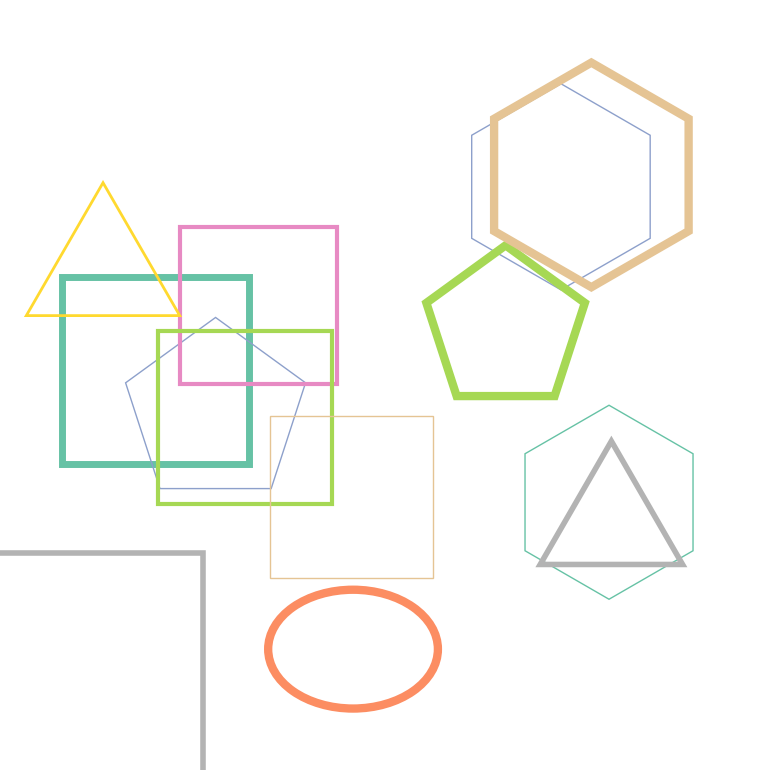[{"shape": "square", "thickness": 2.5, "radius": 0.61, "center": [0.202, 0.519]}, {"shape": "hexagon", "thickness": 0.5, "radius": 0.63, "center": [0.791, 0.348]}, {"shape": "oval", "thickness": 3, "radius": 0.55, "center": [0.458, 0.157]}, {"shape": "pentagon", "thickness": 0.5, "radius": 0.61, "center": [0.28, 0.465]}, {"shape": "hexagon", "thickness": 0.5, "radius": 0.67, "center": [0.728, 0.757]}, {"shape": "square", "thickness": 1.5, "radius": 0.51, "center": [0.336, 0.603]}, {"shape": "square", "thickness": 1.5, "radius": 0.56, "center": [0.318, 0.458]}, {"shape": "pentagon", "thickness": 3, "radius": 0.54, "center": [0.657, 0.573]}, {"shape": "triangle", "thickness": 1, "radius": 0.58, "center": [0.134, 0.648]}, {"shape": "hexagon", "thickness": 3, "radius": 0.73, "center": [0.768, 0.773]}, {"shape": "square", "thickness": 0.5, "radius": 0.53, "center": [0.456, 0.354]}, {"shape": "triangle", "thickness": 2, "radius": 0.53, "center": [0.794, 0.32]}, {"shape": "square", "thickness": 2, "radius": 0.74, "center": [0.115, 0.133]}]